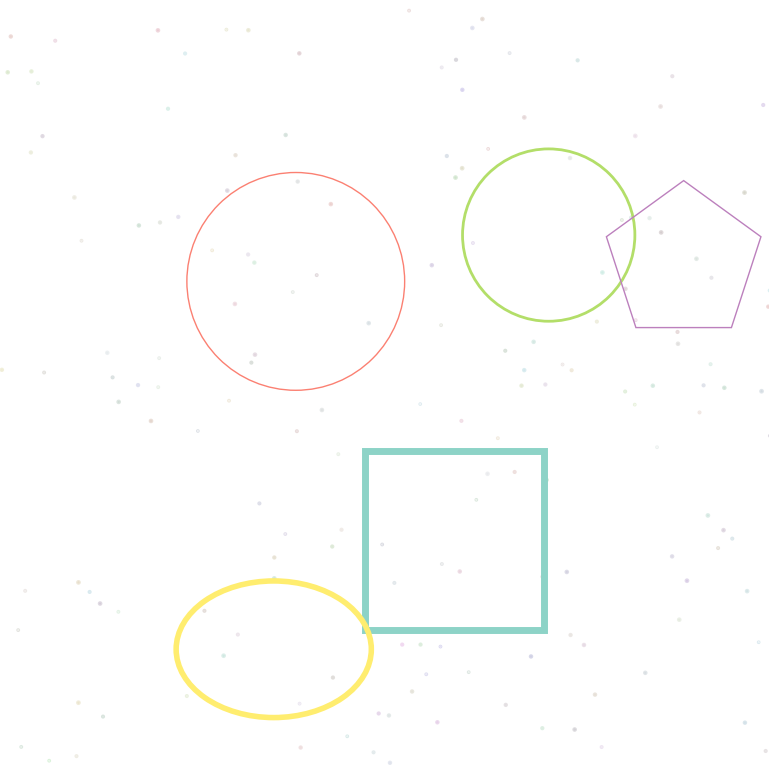[{"shape": "square", "thickness": 2.5, "radius": 0.58, "center": [0.59, 0.298]}, {"shape": "circle", "thickness": 0.5, "radius": 0.71, "center": [0.384, 0.635]}, {"shape": "circle", "thickness": 1, "radius": 0.56, "center": [0.713, 0.695]}, {"shape": "pentagon", "thickness": 0.5, "radius": 0.53, "center": [0.888, 0.66]}, {"shape": "oval", "thickness": 2, "radius": 0.63, "center": [0.356, 0.157]}]